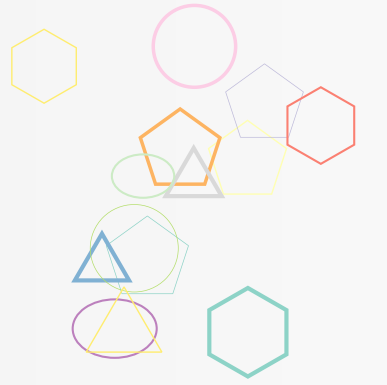[{"shape": "pentagon", "thickness": 0.5, "radius": 0.56, "center": [0.38, 0.327]}, {"shape": "hexagon", "thickness": 3, "radius": 0.57, "center": [0.64, 0.137]}, {"shape": "pentagon", "thickness": 1, "radius": 0.53, "center": [0.639, 0.581]}, {"shape": "pentagon", "thickness": 0.5, "radius": 0.53, "center": [0.683, 0.729]}, {"shape": "hexagon", "thickness": 1.5, "radius": 0.5, "center": [0.828, 0.674]}, {"shape": "triangle", "thickness": 3, "radius": 0.4, "center": [0.263, 0.312]}, {"shape": "pentagon", "thickness": 2.5, "radius": 0.54, "center": [0.465, 0.609]}, {"shape": "circle", "thickness": 0.5, "radius": 0.57, "center": [0.346, 0.355]}, {"shape": "circle", "thickness": 2.5, "radius": 0.53, "center": [0.502, 0.88]}, {"shape": "triangle", "thickness": 3, "radius": 0.42, "center": [0.5, 0.532]}, {"shape": "oval", "thickness": 1.5, "radius": 0.54, "center": [0.296, 0.146]}, {"shape": "oval", "thickness": 1.5, "radius": 0.4, "center": [0.369, 0.543]}, {"shape": "triangle", "thickness": 1, "radius": 0.56, "center": [0.32, 0.142]}, {"shape": "hexagon", "thickness": 1, "radius": 0.48, "center": [0.114, 0.828]}]